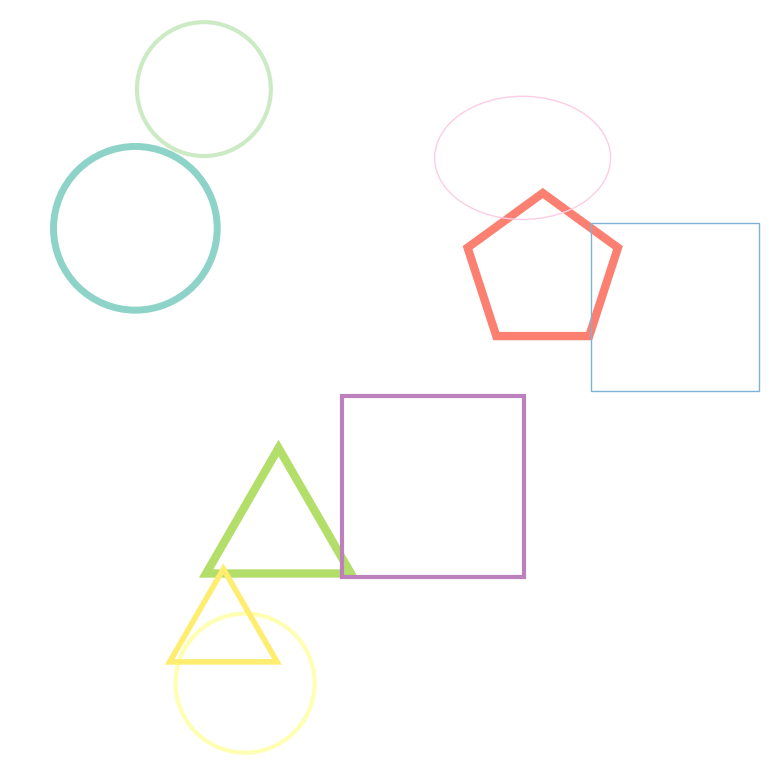[{"shape": "circle", "thickness": 2.5, "radius": 0.53, "center": [0.176, 0.703]}, {"shape": "circle", "thickness": 1.5, "radius": 0.45, "center": [0.318, 0.113]}, {"shape": "pentagon", "thickness": 3, "radius": 0.51, "center": [0.705, 0.647]}, {"shape": "square", "thickness": 0.5, "radius": 0.55, "center": [0.877, 0.602]}, {"shape": "triangle", "thickness": 3, "radius": 0.54, "center": [0.362, 0.31]}, {"shape": "oval", "thickness": 0.5, "radius": 0.57, "center": [0.679, 0.795]}, {"shape": "square", "thickness": 1.5, "radius": 0.59, "center": [0.562, 0.368]}, {"shape": "circle", "thickness": 1.5, "radius": 0.43, "center": [0.265, 0.884]}, {"shape": "triangle", "thickness": 2, "radius": 0.4, "center": [0.29, 0.181]}]